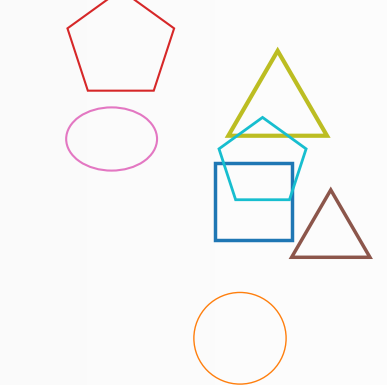[{"shape": "square", "thickness": 2.5, "radius": 0.5, "center": [0.655, 0.478]}, {"shape": "circle", "thickness": 1, "radius": 0.6, "center": [0.619, 0.121]}, {"shape": "pentagon", "thickness": 1.5, "radius": 0.72, "center": [0.312, 0.882]}, {"shape": "triangle", "thickness": 2.5, "radius": 0.58, "center": [0.854, 0.39]}, {"shape": "oval", "thickness": 1.5, "radius": 0.59, "center": [0.288, 0.639]}, {"shape": "triangle", "thickness": 3, "radius": 0.74, "center": [0.717, 0.721]}, {"shape": "pentagon", "thickness": 2, "radius": 0.59, "center": [0.678, 0.577]}]